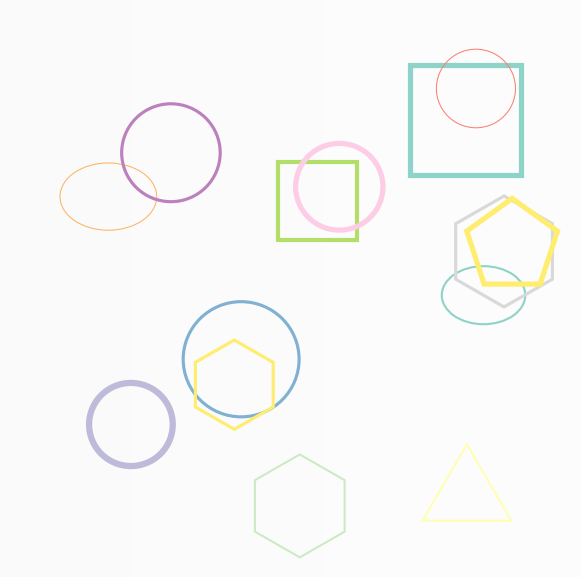[{"shape": "square", "thickness": 2.5, "radius": 0.48, "center": [0.801, 0.791]}, {"shape": "oval", "thickness": 1, "radius": 0.36, "center": [0.832, 0.488]}, {"shape": "triangle", "thickness": 1, "radius": 0.44, "center": [0.803, 0.142]}, {"shape": "circle", "thickness": 3, "radius": 0.36, "center": [0.225, 0.264]}, {"shape": "circle", "thickness": 0.5, "radius": 0.34, "center": [0.819, 0.846]}, {"shape": "circle", "thickness": 1.5, "radius": 0.5, "center": [0.415, 0.377]}, {"shape": "oval", "thickness": 0.5, "radius": 0.42, "center": [0.186, 0.659]}, {"shape": "square", "thickness": 2, "radius": 0.34, "center": [0.546, 0.652]}, {"shape": "circle", "thickness": 2.5, "radius": 0.38, "center": [0.584, 0.676]}, {"shape": "hexagon", "thickness": 1.5, "radius": 0.48, "center": [0.867, 0.564]}, {"shape": "circle", "thickness": 1.5, "radius": 0.42, "center": [0.294, 0.735]}, {"shape": "hexagon", "thickness": 1, "radius": 0.45, "center": [0.516, 0.123]}, {"shape": "hexagon", "thickness": 1.5, "radius": 0.39, "center": [0.403, 0.333]}, {"shape": "pentagon", "thickness": 2.5, "radius": 0.41, "center": [0.881, 0.574]}]